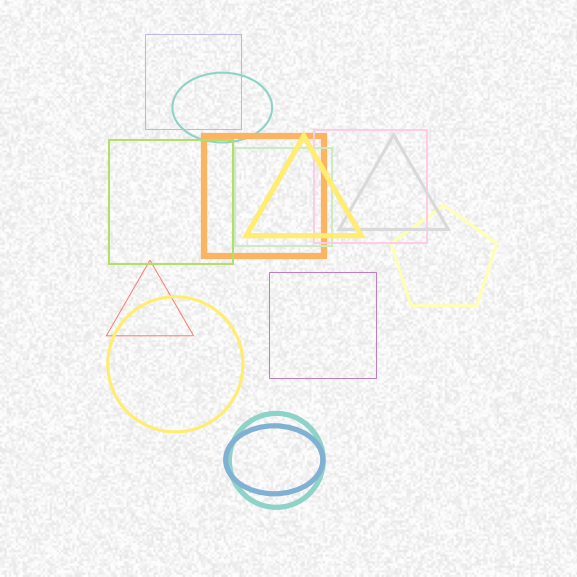[{"shape": "circle", "thickness": 2.5, "radius": 0.41, "center": [0.478, 0.202]}, {"shape": "oval", "thickness": 1, "radius": 0.43, "center": [0.385, 0.813]}, {"shape": "pentagon", "thickness": 1.5, "radius": 0.48, "center": [0.769, 0.548]}, {"shape": "square", "thickness": 0.5, "radius": 0.41, "center": [0.334, 0.858]}, {"shape": "triangle", "thickness": 0.5, "radius": 0.44, "center": [0.26, 0.461]}, {"shape": "oval", "thickness": 2.5, "radius": 0.42, "center": [0.475, 0.203]}, {"shape": "square", "thickness": 3, "radius": 0.52, "center": [0.458, 0.66]}, {"shape": "square", "thickness": 1, "radius": 0.54, "center": [0.296, 0.649]}, {"shape": "square", "thickness": 1, "radius": 0.49, "center": [0.642, 0.677]}, {"shape": "triangle", "thickness": 1.5, "radius": 0.55, "center": [0.682, 0.656]}, {"shape": "square", "thickness": 0.5, "radius": 0.46, "center": [0.559, 0.436]}, {"shape": "square", "thickness": 1, "radius": 0.42, "center": [0.491, 0.658]}, {"shape": "triangle", "thickness": 2.5, "radius": 0.58, "center": [0.526, 0.649]}, {"shape": "circle", "thickness": 1.5, "radius": 0.59, "center": [0.304, 0.368]}]